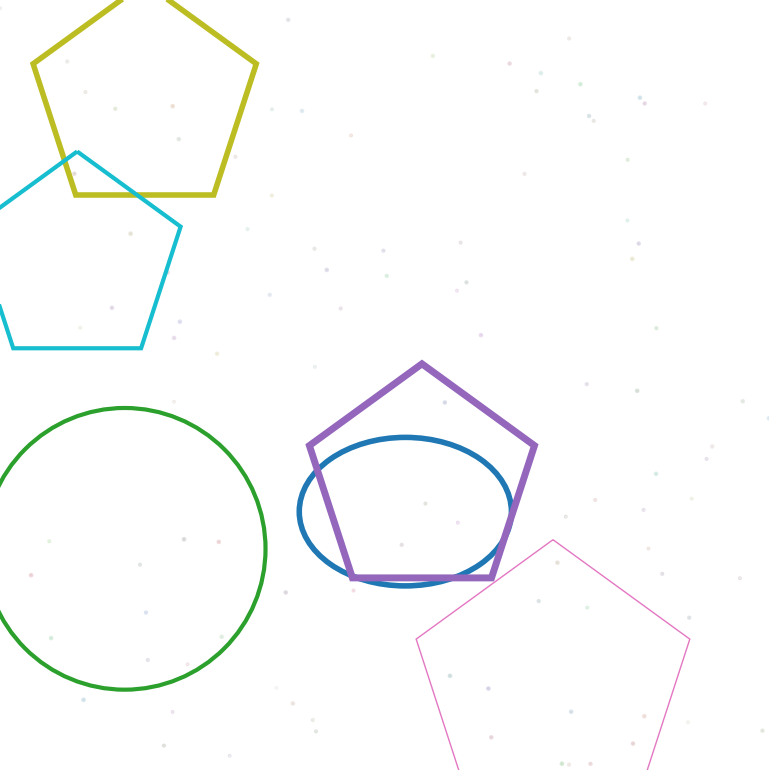[{"shape": "oval", "thickness": 2, "radius": 0.69, "center": [0.526, 0.336]}, {"shape": "circle", "thickness": 1.5, "radius": 0.91, "center": [0.162, 0.287]}, {"shape": "pentagon", "thickness": 2.5, "radius": 0.77, "center": [0.548, 0.374]}, {"shape": "pentagon", "thickness": 0.5, "radius": 0.93, "center": [0.718, 0.112]}, {"shape": "pentagon", "thickness": 2, "radius": 0.76, "center": [0.188, 0.87]}, {"shape": "pentagon", "thickness": 1.5, "radius": 0.71, "center": [0.1, 0.662]}]